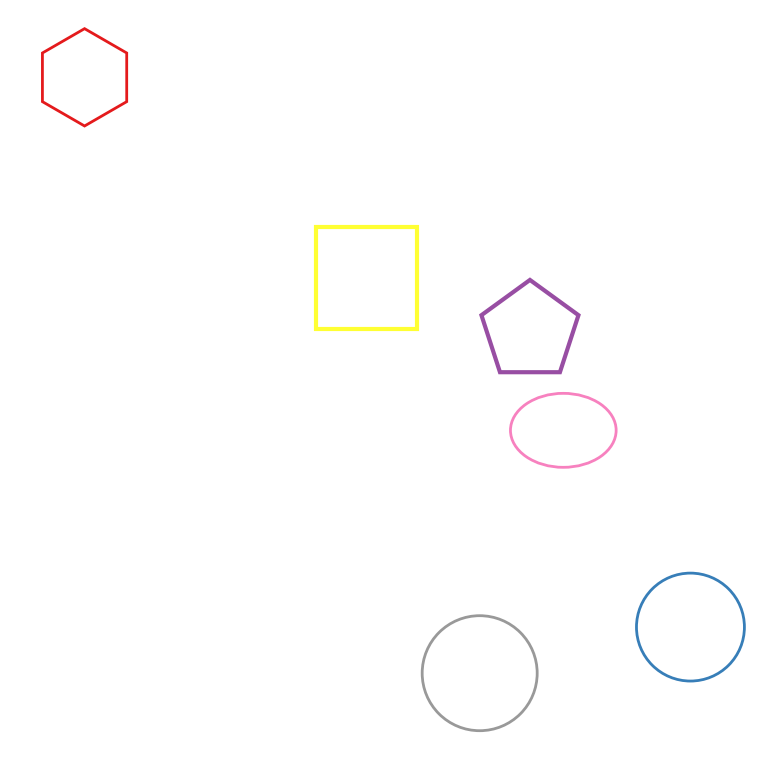[{"shape": "hexagon", "thickness": 1, "radius": 0.32, "center": [0.11, 0.9]}, {"shape": "circle", "thickness": 1, "radius": 0.35, "center": [0.897, 0.186]}, {"shape": "pentagon", "thickness": 1.5, "radius": 0.33, "center": [0.688, 0.57]}, {"shape": "square", "thickness": 1.5, "radius": 0.33, "center": [0.476, 0.639]}, {"shape": "oval", "thickness": 1, "radius": 0.34, "center": [0.732, 0.441]}, {"shape": "circle", "thickness": 1, "radius": 0.37, "center": [0.623, 0.126]}]